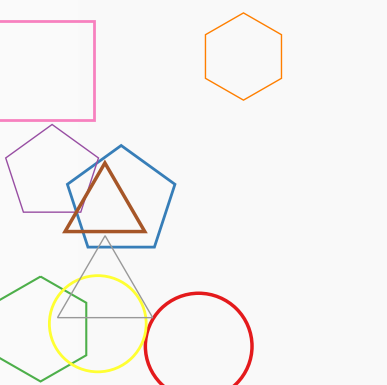[{"shape": "circle", "thickness": 2.5, "radius": 0.69, "center": [0.513, 0.101]}, {"shape": "pentagon", "thickness": 2, "radius": 0.73, "center": [0.313, 0.476]}, {"shape": "hexagon", "thickness": 1.5, "radius": 0.68, "center": [0.105, 0.145]}, {"shape": "pentagon", "thickness": 1, "radius": 0.63, "center": [0.134, 0.551]}, {"shape": "hexagon", "thickness": 1, "radius": 0.57, "center": [0.628, 0.853]}, {"shape": "circle", "thickness": 2, "radius": 0.62, "center": [0.252, 0.159]}, {"shape": "triangle", "thickness": 2.5, "radius": 0.59, "center": [0.271, 0.458]}, {"shape": "square", "thickness": 2, "radius": 0.65, "center": [0.114, 0.817]}, {"shape": "triangle", "thickness": 1, "radius": 0.71, "center": [0.271, 0.246]}]